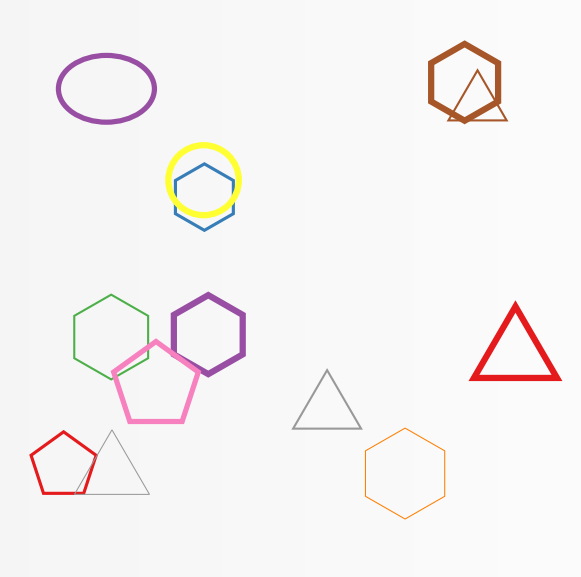[{"shape": "pentagon", "thickness": 1.5, "radius": 0.29, "center": [0.109, 0.193]}, {"shape": "triangle", "thickness": 3, "radius": 0.41, "center": [0.887, 0.386]}, {"shape": "hexagon", "thickness": 1.5, "radius": 0.29, "center": [0.352, 0.658]}, {"shape": "hexagon", "thickness": 1, "radius": 0.37, "center": [0.191, 0.416]}, {"shape": "hexagon", "thickness": 3, "radius": 0.34, "center": [0.358, 0.42]}, {"shape": "oval", "thickness": 2.5, "radius": 0.41, "center": [0.183, 0.845]}, {"shape": "hexagon", "thickness": 0.5, "radius": 0.39, "center": [0.697, 0.179]}, {"shape": "circle", "thickness": 3, "radius": 0.3, "center": [0.35, 0.687]}, {"shape": "hexagon", "thickness": 3, "radius": 0.33, "center": [0.799, 0.857]}, {"shape": "triangle", "thickness": 1, "radius": 0.29, "center": [0.822, 0.82]}, {"shape": "pentagon", "thickness": 2.5, "radius": 0.38, "center": [0.268, 0.331]}, {"shape": "triangle", "thickness": 0.5, "radius": 0.37, "center": [0.193, 0.18]}, {"shape": "triangle", "thickness": 1, "radius": 0.34, "center": [0.563, 0.291]}]